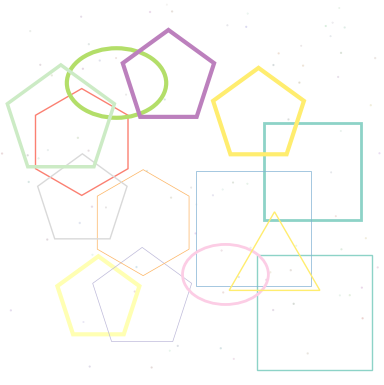[{"shape": "square", "thickness": 2, "radius": 0.63, "center": [0.812, 0.556]}, {"shape": "square", "thickness": 1, "radius": 0.75, "center": [0.816, 0.189]}, {"shape": "pentagon", "thickness": 3, "radius": 0.56, "center": [0.256, 0.222]}, {"shape": "pentagon", "thickness": 0.5, "radius": 0.68, "center": [0.369, 0.222]}, {"shape": "hexagon", "thickness": 1, "radius": 0.69, "center": [0.212, 0.631]}, {"shape": "square", "thickness": 0.5, "radius": 0.75, "center": [0.659, 0.406]}, {"shape": "hexagon", "thickness": 0.5, "radius": 0.69, "center": [0.372, 0.422]}, {"shape": "oval", "thickness": 3, "radius": 0.65, "center": [0.303, 0.784]}, {"shape": "oval", "thickness": 2, "radius": 0.56, "center": [0.586, 0.287]}, {"shape": "pentagon", "thickness": 1, "radius": 0.61, "center": [0.214, 0.478]}, {"shape": "pentagon", "thickness": 3, "radius": 0.62, "center": [0.437, 0.797]}, {"shape": "pentagon", "thickness": 2.5, "radius": 0.73, "center": [0.158, 0.685]}, {"shape": "pentagon", "thickness": 3, "radius": 0.62, "center": [0.671, 0.7]}, {"shape": "triangle", "thickness": 1, "radius": 0.68, "center": [0.713, 0.314]}]